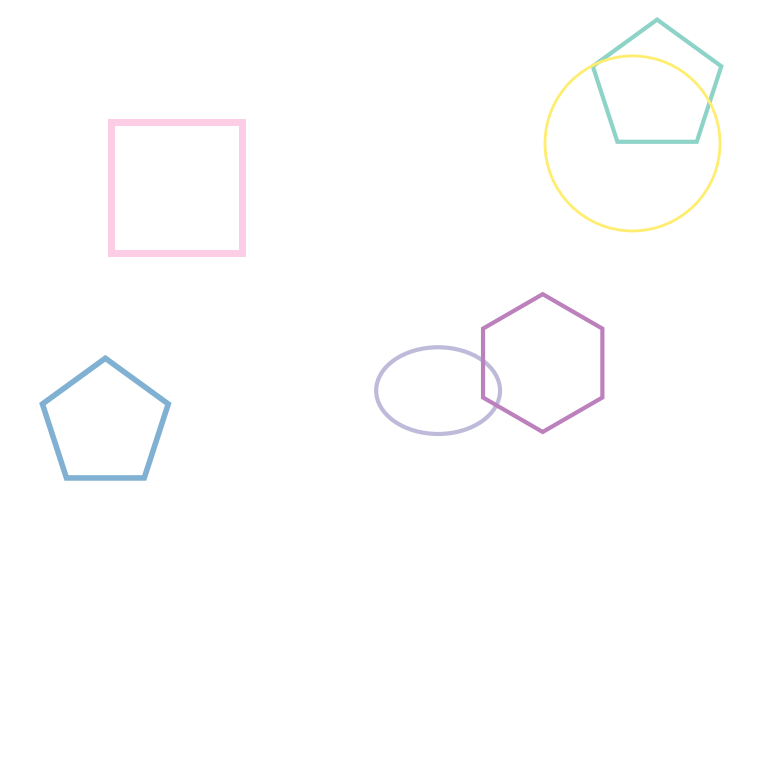[{"shape": "pentagon", "thickness": 1.5, "radius": 0.44, "center": [0.853, 0.887]}, {"shape": "oval", "thickness": 1.5, "radius": 0.4, "center": [0.569, 0.493]}, {"shape": "pentagon", "thickness": 2, "radius": 0.43, "center": [0.137, 0.449]}, {"shape": "square", "thickness": 2.5, "radius": 0.43, "center": [0.229, 0.756]}, {"shape": "hexagon", "thickness": 1.5, "radius": 0.45, "center": [0.705, 0.528]}, {"shape": "circle", "thickness": 1, "radius": 0.57, "center": [0.821, 0.814]}]